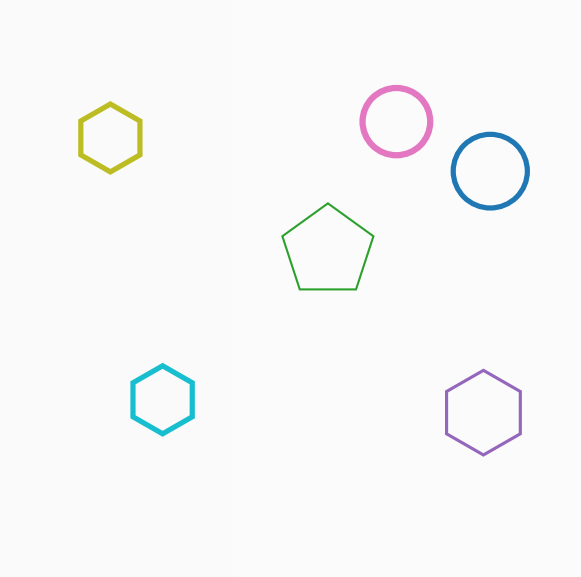[{"shape": "circle", "thickness": 2.5, "radius": 0.32, "center": [0.844, 0.703]}, {"shape": "pentagon", "thickness": 1, "radius": 0.41, "center": [0.564, 0.565]}, {"shape": "hexagon", "thickness": 1.5, "radius": 0.37, "center": [0.832, 0.285]}, {"shape": "circle", "thickness": 3, "radius": 0.29, "center": [0.682, 0.789]}, {"shape": "hexagon", "thickness": 2.5, "radius": 0.29, "center": [0.19, 0.76]}, {"shape": "hexagon", "thickness": 2.5, "radius": 0.29, "center": [0.28, 0.307]}]